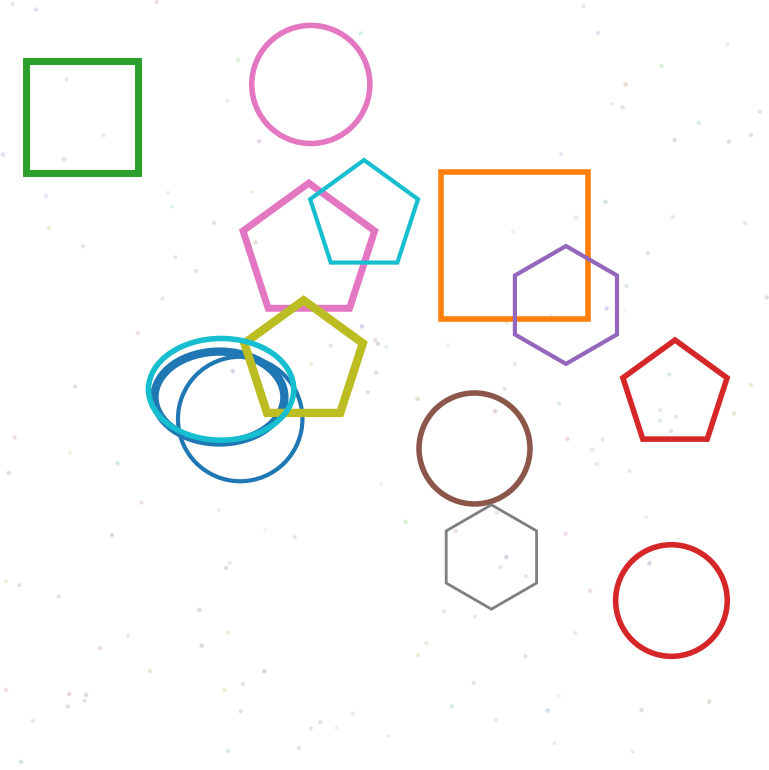[{"shape": "oval", "thickness": 3, "radius": 0.42, "center": [0.285, 0.484]}, {"shape": "circle", "thickness": 1.5, "radius": 0.4, "center": [0.312, 0.456]}, {"shape": "square", "thickness": 2, "radius": 0.48, "center": [0.668, 0.681]}, {"shape": "square", "thickness": 2.5, "radius": 0.36, "center": [0.106, 0.848]}, {"shape": "pentagon", "thickness": 2, "radius": 0.36, "center": [0.877, 0.487]}, {"shape": "circle", "thickness": 2, "radius": 0.36, "center": [0.872, 0.22]}, {"shape": "hexagon", "thickness": 1.5, "radius": 0.38, "center": [0.735, 0.604]}, {"shape": "circle", "thickness": 2, "radius": 0.36, "center": [0.616, 0.418]}, {"shape": "circle", "thickness": 2, "radius": 0.38, "center": [0.404, 0.89]}, {"shape": "pentagon", "thickness": 2.5, "radius": 0.45, "center": [0.401, 0.672]}, {"shape": "hexagon", "thickness": 1, "radius": 0.34, "center": [0.638, 0.277]}, {"shape": "pentagon", "thickness": 3, "radius": 0.4, "center": [0.394, 0.529]}, {"shape": "oval", "thickness": 2, "radius": 0.47, "center": [0.287, 0.494]}, {"shape": "pentagon", "thickness": 1.5, "radius": 0.37, "center": [0.473, 0.719]}]